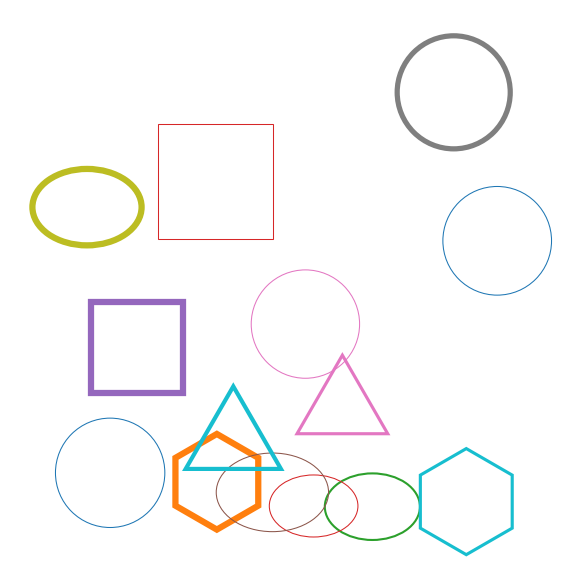[{"shape": "circle", "thickness": 0.5, "radius": 0.47, "center": [0.191, 0.18]}, {"shape": "circle", "thickness": 0.5, "radius": 0.47, "center": [0.861, 0.582]}, {"shape": "hexagon", "thickness": 3, "radius": 0.41, "center": [0.375, 0.165]}, {"shape": "oval", "thickness": 1, "radius": 0.41, "center": [0.645, 0.122]}, {"shape": "oval", "thickness": 0.5, "radius": 0.38, "center": [0.543, 0.123]}, {"shape": "square", "thickness": 0.5, "radius": 0.5, "center": [0.373, 0.685]}, {"shape": "square", "thickness": 3, "radius": 0.4, "center": [0.237, 0.398]}, {"shape": "oval", "thickness": 0.5, "radius": 0.49, "center": [0.472, 0.147]}, {"shape": "circle", "thickness": 0.5, "radius": 0.47, "center": [0.529, 0.438]}, {"shape": "triangle", "thickness": 1.5, "radius": 0.45, "center": [0.593, 0.293]}, {"shape": "circle", "thickness": 2.5, "radius": 0.49, "center": [0.786, 0.839]}, {"shape": "oval", "thickness": 3, "radius": 0.47, "center": [0.151, 0.64]}, {"shape": "triangle", "thickness": 2, "radius": 0.48, "center": [0.404, 0.235]}, {"shape": "hexagon", "thickness": 1.5, "radius": 0.46, "center": [0.807, 0.131]}]